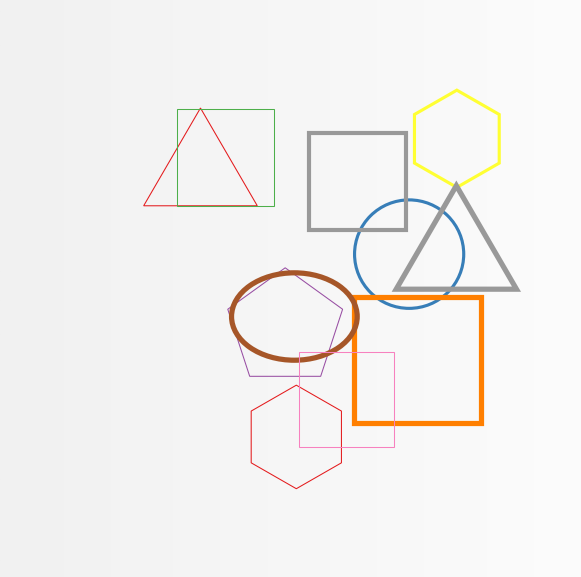[{"shape": "triangle", "thickness": 0.5, "radius": 0.56, "center": [0.345, 0.699]}, {"shape": "hexagon", "thickness": 0.5, "radius": 0.45, "center": [0.51, 0.243]}, {"shape": "circle", "thickness": 1.5, "radius": 0.47, "center": [0.704, 0.559]}, {"shape": "square", "thickness": 0.5, "radius": 0.42, "center": [0.388, 0.726]}, {"shape": "pentagon", "thickness": 0.5, "radius": 0.52, "center": [0.491, 0.432]}, {"shape": "square", "thickness": 2.5, "radius": 0.55, "center": [0.719, 0.376]}, {"shape": "hexagon", "thickness": 1.5, "radius": 0.42, "center": [0.786, 0.759]}, {"shape": "oval", "thickness": 2.5, "radius": 0.54, "center": [0.506, 0.451]}, {"shape": "square", "thickness": 0.5, "radius": 0.41, "center": [0.596, 0.307]}, {"shape": "square", "thickness": 2, "radius": 0.42, "center": [0.615, 0.685]}, {"shape": "triangle", "thickness": 2.5, "radius": 0.6, "center": [0.785, 0.558]}]